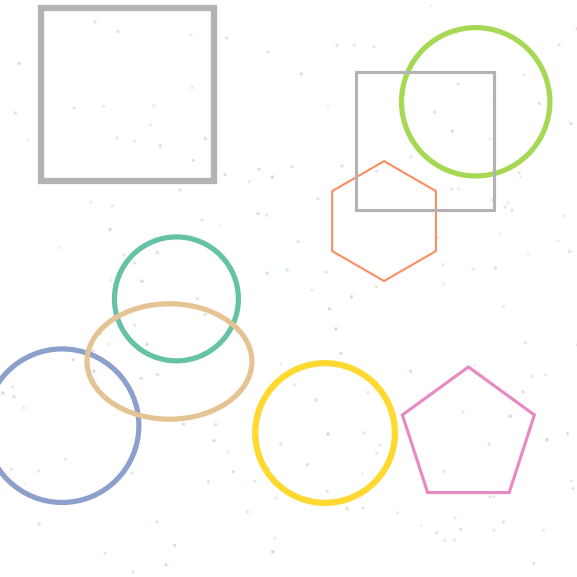[{"shape": "circle", "thickness": 2.5, "radius": 0.54, "center": [0.305, 0.482]}, {"shape": "hexagon", "thickness": 1, "radius": 0.52, "center": [0.665, 0.616]}, {"shape": "circle", "thickness": 2.5, "radius": 0.66, "center": [0.108, 0.262]}, {"shape": "pentagon", "thickness": 1.5, "radius": 0.6, "center": [0.811, 0.244]}, {"shape": "circle", "thickness": 2.5, "radius": 0.64, "center": [0.824, 0.823]}, {"shape": "circle", "thickness": 3, "radius": 0.6, "center": [0.563, 0.249]}, {"shape": "oval", "thickness": 2.5, "radius": 0.71, "center": [0.293, 0.373]}, {"shape": "square", "thickness": 1.5, "radius": 0.6, "center": [0.735, 0.756]}, {"shape": "square", "thickness": 3, "radius": 0.75, "center": [0.221, 0.835]}]